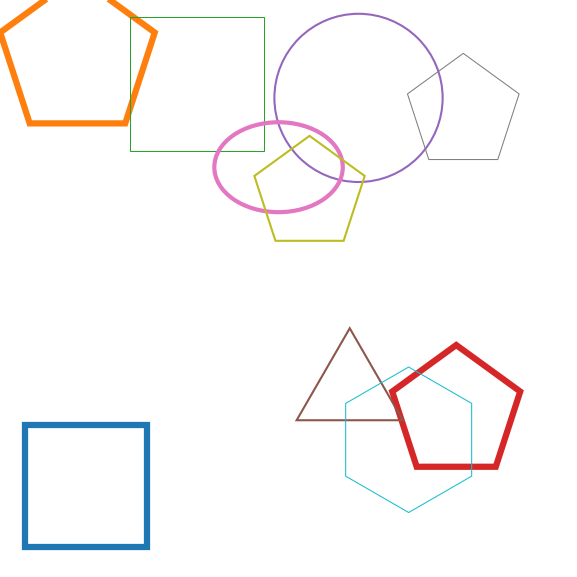[{"shape": "square", "thickness": 3, "radius": 0.53, "center": [0.149, 0.158]}, {"shape": "pentagon", "thickness": 3, "radius": 0.7, "center": [0.134, 0.899]}, {"shape": "square", "thickness": 0.5, "radius": 0.58, "center": [0.341, 0.854]}, {"shape": "pentagon", "thickness": 3, "radius": 0.58, "center": [0.79, 0.285]}, {"shape": "circle", "thickness": 1, "radius": 0.73, "center": [0.621, 0.83]}, {"shape": "triangle", "thickness": 1, "radius": 0.53, "center": [0.606, 0.325]}, {"shape": "oval", "thickness": 2, "radius": 0.56, "center": [0.482, 0.71]}, {"shape": "pentagon", "thickness": 0.5, "radius": 0.51, "center": [0.802, 0.805]}, {"shape": "pentagon", "thickness": 1, "radius": 0.5, "center": [0.536, 0.663]}, {"shape": "hexagon", "thickness": 0.5, "radius": 0.63, "center": [0.708, 0.238]}]